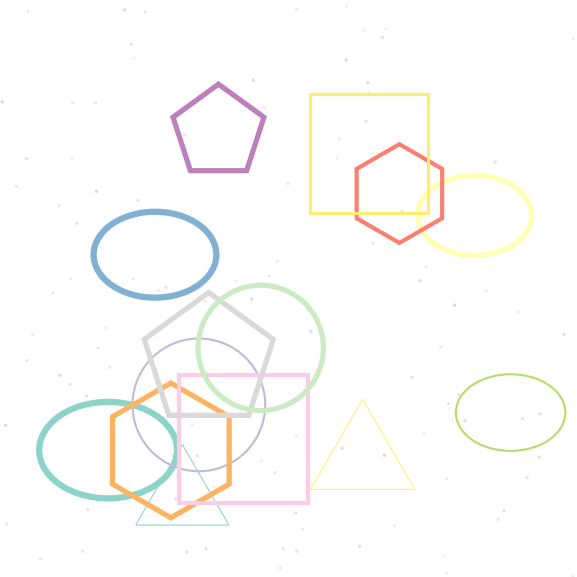[{"shape": "triangle", "thickness": 0.5, "radius": 0.47, "center": [0.316, 0.136]}, {"shape": "oval", "thickness": 3, "radius": 0.6, "center": [0.187, 0.22]}, {"shape": "oval", "thickness": 2.5, "radius": 0.49, "center": [0.822, 0.626]}, {"shape": "circle", "thickness": 1, "radius": 0.57, "center": [0.344, 0.298]}, {"shape": "hexagon", "thickness": 2, "radius": 0.43, "center": [0.692, 0.664]}, {"shape": "oval", "thickness": 3, "radius": 0.53, "center": [0.268, 0.558]}, {"shape": "hexagon", "thickness": 2.5, "radius": 0.58, "center": [0.296, 0.219]}, {"shape": "oval", "thickness": 1, "radius": 0.47, "center": [0.884, 0.285]}, {"shape": "square", "thickness": 2, "radius": 0.56, "center": [0.421, 0.239]}, {"shape": "pentagon", "thickness": 2.5, "radius": 0.59, "center": [0.362, 0.375]}, {"shape": "pentagon", "thickness": 2.5, "radius": 0.41, "center": [0.378, 0.771]}, {"shape": "circle", "thickness": 2.5, "radius": 0.54, "center": [0.451, 0.397]}, {"shape": "square", "thickness": 1.5, "radius": 0.51, "center": [0.639, 0.733]}, {"shape": "triangle", "thickness": 0.5, "radius": 0.52, "center": [0.628, 0.204]}]